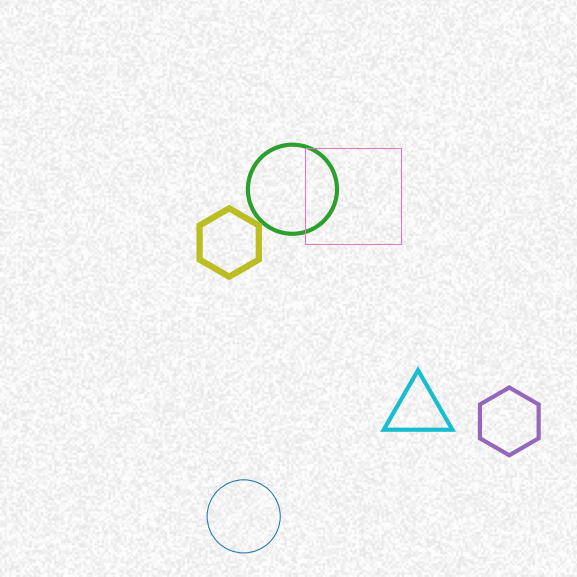[{"shape": "circle", "thickness": 0.5, "radius": 0.32, "center": [0.422, 0.105]}, {"shape": "circle", "thickness": 2, "radius": 0.39, "center": [0.506, 0.671]}, {"shape": "hexagon", "thickness": 2, "radius": 0.29, "center": [0.882, 0.269]}, {"shape": "square", "thickness": 0.5, "radius": 0.42, "center": [0.612, 0.66]}, {"shape": "hexagon", "thickness": 3, "radius": 0.3, "center": [0.397, 0.579]}, {"shape": "triangle", "thickness": 2, "radius": 0.34, "center": [0.724, 0.289]}]